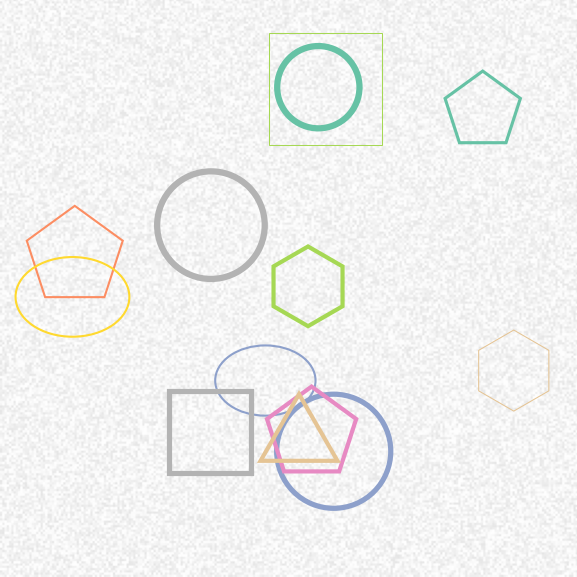[{"shape": "pentagon", "thickness": 1.5, "radius": 0.34, "center": [0.836, 0.807]}, {"shape": "circle", "thickness": 3, "radius": 0.36, "center": [0.551, 0.848]}, {"shape": "pentagon", "thickness": 1, "radius": 0.44, "center": [0.129, 0.555]}, {"shape": "circle", "thickness": 2.5, "radius": 0.49, "center": [0.578, 0.218]}, {"shape": "oval", "thickness": 1, "radius": 0.43, "center": [0.459, 0.34]}, {"shape": "pentagon", "thickness": 2, "radius": 0.41, "center": [0.54, 0.249]}, {"shape": "square", "thickness": 0.5, "radius": 0.49, "center": [0.564, 0.845]}, {"shape": "hexagon", "thickness": 2, "radius": 0.34, "center": [0.533, 0.503]}, {"shape": "oval", "thickness": 1, "radius": 0.49, "center": [0.125, 0.485]}, {"shape": "hexagon", "thickness": 0.5, "radius": 0.35, "center": [0.89, 0.357]}, {"shape": "triangle", "thickness": 2, "radius": 0.38, "center": [0.518, 0.24]}, {"shape": "circle", "thickness": 3, "radius": 0.47, "center": [0.365, 0.609]}, {"shape": "square", "thickness": 2.5, "radius": 0.35, "center": [0.363, 0.251]}]